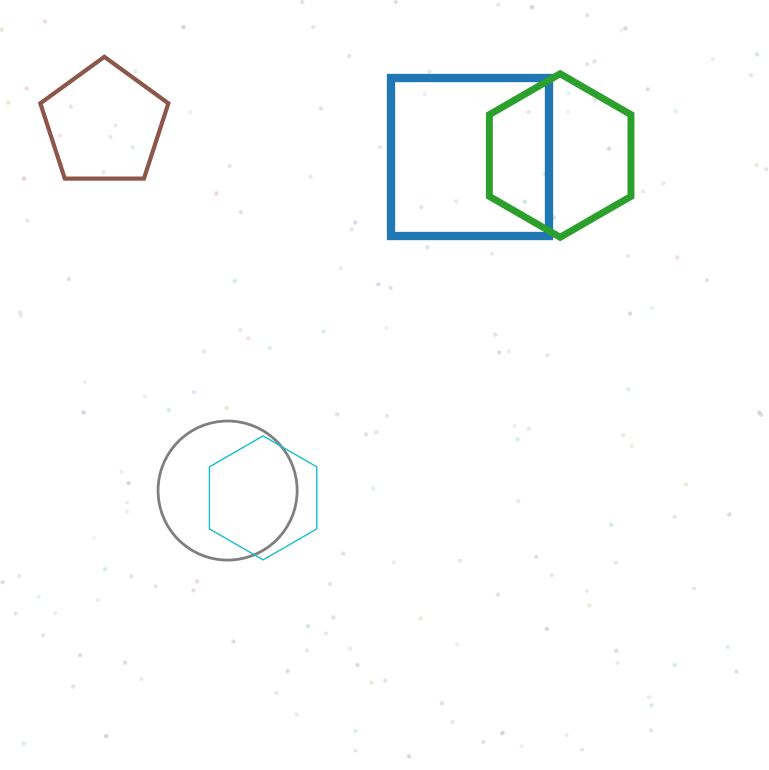[{"shape": "square", "thickness": 3, "radius": 0.51, "center": [0.61, 0.796]}, {"shape": "hexagon", "thickness": 2.5, "radius": 0.53, "center": [0.727, 0.798]}, {"shape": "pentagon", "thickness": 1.5, "radius": 0.44, "center": [0.136, 0.839]}, {"shape": "circle", "thickness": 1, "radius": 0.45, "center": [0.296, 0.363]}, {"shape": "hexagon", "thickness": 0.5, "radius": 0.4, "center": [0.342, 0.353]}]